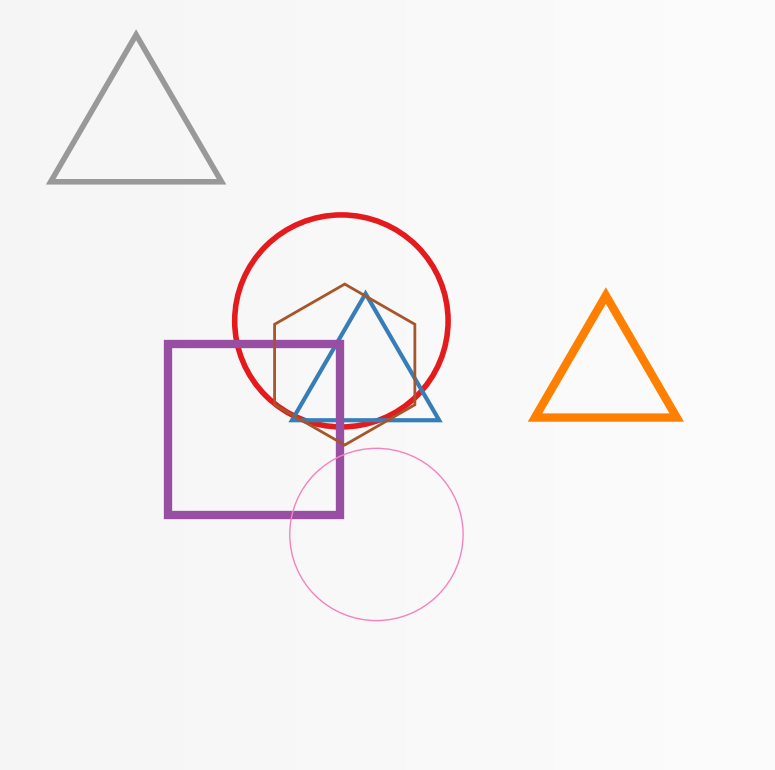[{"shape": "circle", "thickness": 2, "radius": 0.69, "center": [0.441, 0.583]}, {"shape": "triangle", "thickness": 1.5, "radius": 0.55, "center": [0.472, 0.509]}, {"shape": "square", "thickness": 3, "radius": 0.55, "center": [0.328, 0.443]}, {"shape": "triangle", "thickness": 3, "radius": 0.53, "center": [0.782, 0.511]}, {"shape": "hexagon", "thickness": 1, "radius": 0.52, "center": [0.445, 0.527]}, {"shape": "circle", "thickness": 0.5, "radius": 0.56, "center": [0.486, 0.306]}, {"shape": "triangle", "thickness": 2, "radius": 0.64, "center": [0.176, 0.828]}]